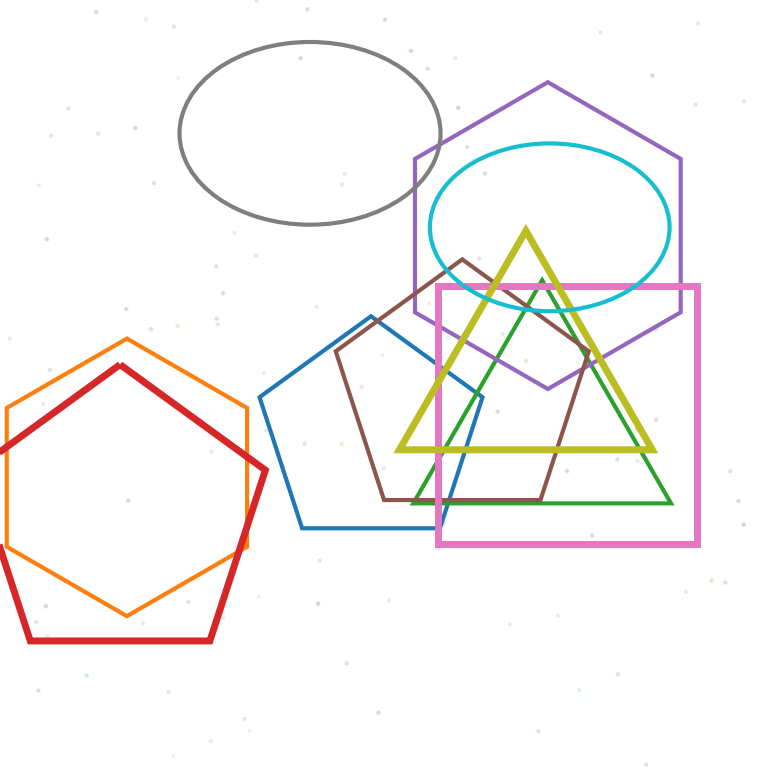[{"shape": "pentagon", "thickness": 1.5, "radius": 0.76, "center": [0.482, 0.437]}, {"shape": "hexagon", "thickness": 1.5, "radius": 0.9, "center": [0.165, 0.38]}, {"shape": "triangle", "thickness": 1.5, "radius": 0.97, "center": [0.704, 0.443]}, {"shape": "pentagon", "thickness": 2.5, "radius": 0.99, "center": [0.156, 0.328]}, {"shape": "hexagon", "thickness": 1.5, "radius": 1.0, "center": [0.711, 0.694]}, {"shape": "pentagon", "thickness": 1.5, "radius": 0.86, "center": [0.6, 0.49]}, {"shape": "square", "thickness": 2.5, "radius": 0.84, "center": [0.737, 0.461]}, {"shape": "oval", "thickness": 1.5, "radius": 0.85, "center": [0.403, 0.827]}, {"shape": "triangle", "thickness": 2.5, "radius": 0.95, "center": [0.683, 0.511]}, {"shape": "oval", "thickness": 1.5, "radius": 0.78, "center": [0.714, 0.705]}]